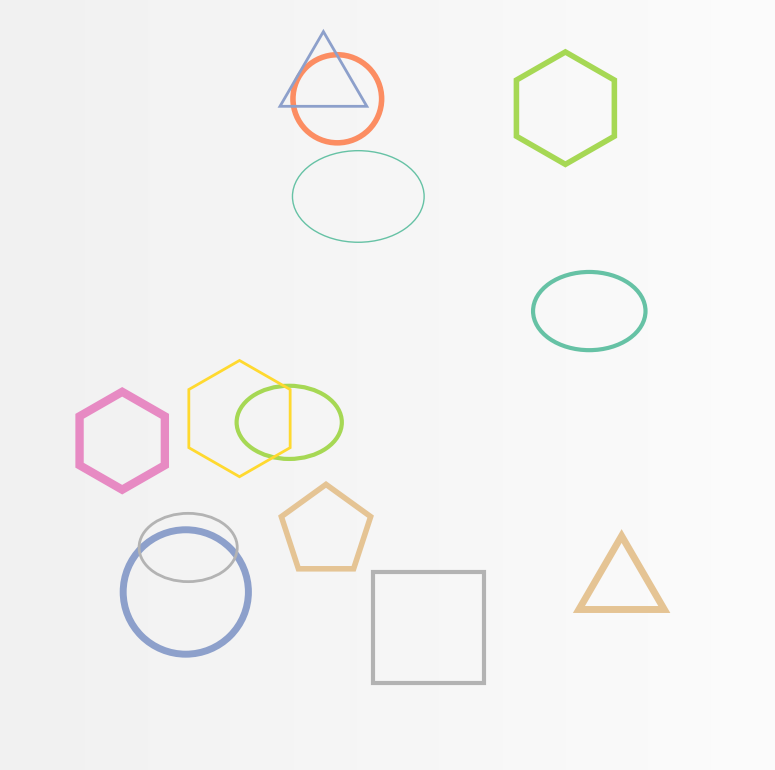[{"shape": "oval", "thickness": 0.5, "radius": 0.42, "center": [0.462, 0.745]}, {"shape": "oval", "thickness": 1.5, "radius": 0.36, "center": [0.76, 0.596]}, {"shape": "circle", "thickness": 2, "radius": 0.29, "center": [0.435, 0.872]}, {"shape": "circle", "thickness": 2.5, "radius": 0.4, "center": [0.24, 0.231]}, {"shape": "triangle", "thickness": 1, "radius": 0.32, "center": [0.417, 0.894]}, {"shape": "hexagon", "thickness": 3, "radius": 0.32, "center": [0.158, 0.428]}, {"shape": "hexagon", "thickness": 2, "radius": 0.36, "center": [0.73, 0.86]}, {"shape": "oval", "thickness": 1.5, "radius": 0.34, "center": [0.373, 0.451]}, {"shape": "hexagon", "thickness": 1, "radius": 0.38, "center": [0.309, 0.456]}, {"shape": "triangle", "thickness": 2.5, "radius": 0.32, "center": [0.802, 0.24]}, {"shape": "pentagon", "thickness": 2, "radius": 0.3, "center": [0.421, 0.31]}, {"shape": "oval", "thickness": 1, "radius": 0.32, "center": [0.243, 0.289]}, {"shape": "square", "thickness": 1.5, "radius": 0.36, "center": [0.553, 0.185]}]